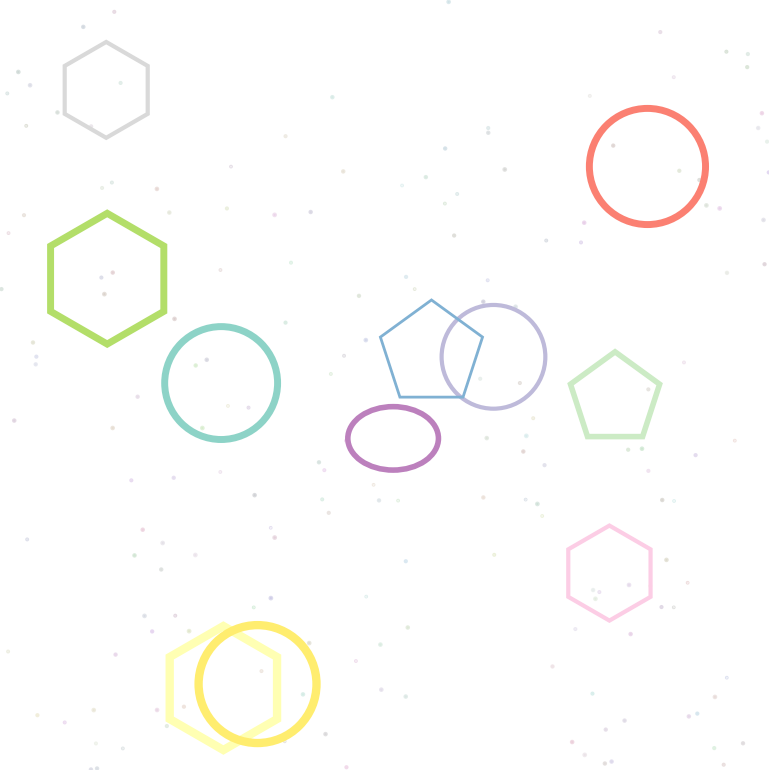[{"shape": "circle", "thickness": 2.5, "radius": 0.37, "center": [0.287, 0.503]}, {"shape": "hexagon", "thickness": 3, "radius": 0.4, "center": [0.29, 0.106]}, {"shape": "circle", "thickness": 1.5, "radius": 0.34, "center": [0.641, 0.537]}, {"shape": "circle", "thickness": 2.5, "radius": 0.38, "center": [0.841, 0.784]}, {"shape": "pentagon", "thickness": 1, "radius": 0.35, "center": [0.56, 0.541]}, {"shape": "hexagon", "thickness": 2.5, "radius": 0.42, "center": [0.139, 0.638]}, {"shape": "hexagon", "thickness": 1.5, "radius": 0.31, "center": [0.791, 0.256]}, {"shape": "hexagon", "thickness": 1.5, "radius": 0.31, "center": [0.138, 0.883]}, {"shape": "oval", "thickness": 2, "radius": 0.29, "center": [0.511, 0.431]}, {"shape": "pentagon", "thickness": 2, "radius": 0.3, "center": [0.799, 0.482]}, {"shape": "circle", "thickness": 3, "radius": 0.38, "center": [0.334, 0.112]}]